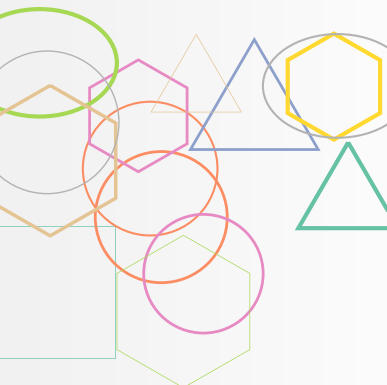[{"shape": "triangle", "thickness": 3, "radius": 0.74, "center": [0.899, 0.482]}, {"shape": "square", "thickness": 0.5, "radius": 0.85, "center": [0.126, 0.242]}, {"shape": "circle", "thickness": 1.5, "radius": 0.87, "center": [0.388, 0.562]}, {"shape": "circle", "thickness": 2, "radius": 0.85, "center": [0.416, 0.436]}, {"shape": "triangle", "thickness": 2, "radius": 0.95, "center": [0.656, 0.707]}, {"shape": "hexagon", "thickness": 2, "radius": 0.73, "center": [0.357, 0.699]}, {"shape": "circle", "thickness": 2, "radius": 0.77, "center": [0.525, 0.289]}, {"shape": "oval", "thickness": 3, "radius": 1.0, "center": [0.102, 0.837]}, {"shape": "hexagon", "thickness": 0.5, "radius": 0.99, "center": [0.473, 0.191]}, {"shape": "hexagon", "thickness": 3, "radius": 0.69, "center": [0.862, 0.775]}, {"shape": "hexagon", "thickness": 2.5, "radius": 0.98, "center": [0.13, 0.583]}, {"shape": "triangle", "thickness": 0.5, "radius": 0.67, "center": [0.506, 0.776]}, {"shape": "circle", "thickness": 1, "radius": 0.93, "center": [0.122, 0.682]}, {"shape": "oval", "thickness": 1.5, "radius": 0.96, "center": [0.871, 0.777]}]